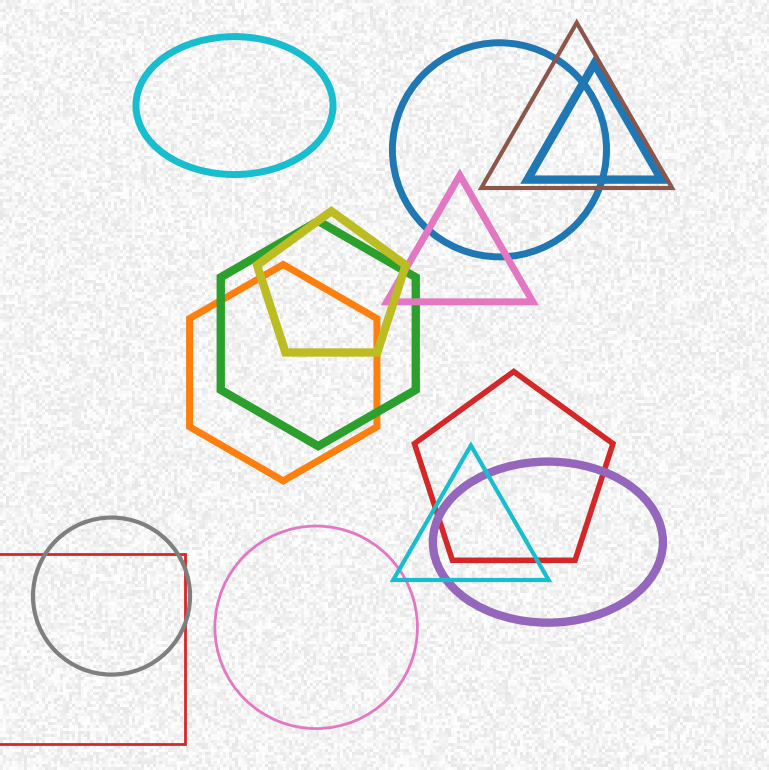[{"shape": "circle", "thickness": 2.5, "radius": 0.7, "center": [0.649, 0.805]}, {"shape": "triangle", "thickness": 3, "radius": 0.5, "center": [0.772, 0.817]}, {"shape": "hexagon", "thickness": 2.5, "radius": 0.7, "center": [0.368, 0.516]}, {"shape": "hexagon", "thickness": 3, "radius": 0.73, "center": [0.413, 0.567]}, {"shape": "square", "thickness": 1, "radius": 0.62, "center": [0.117, 0.158]}, {"shape": "pentagon", "thickness": 2, "radius": 0.68, "center": [0.667, 0.382]}, {"shape": "oval", "thickness": 3, "radius": 0.75, "center": [0.712, 0.296]}, {"shape": "triangle", "thickness": 1.5, "radius": 0.72, "center": [0.749, 0.827]}, {"shape": "triangle", "thickness": 2.5, "radius": 0.55, "center": [0.597, 0.663]}, {"shape": "circle", "thickness": 1, "radius": 0.66, "center": [0.411, 0.185]}, {"shape": "circle", "thickness": 1.5, "radius": 0.51, "center": [0.145, 0.226]}, {"shape": "pentagon", "thickness": 3, "radius": 0.51, "center": [0.43, 0.624]}, {"shape": "triangle", "thickness": 1.5, "radius": 0.58, "center": [0.612, 0.305]}, {"shape": "oval", "thickness": 2.5, "radius": 0.64, "center": [0.305, 0.863]}]